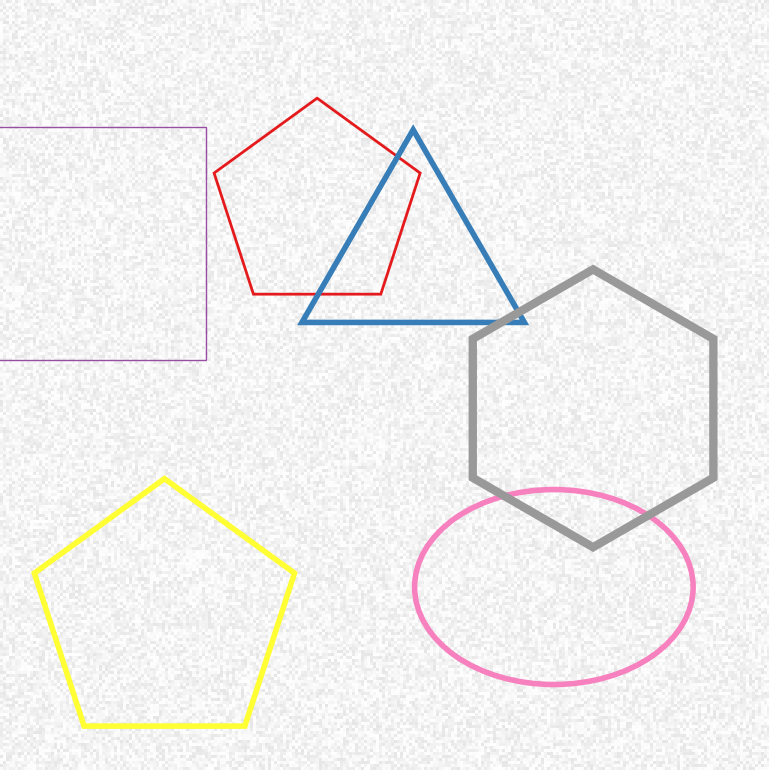[{"shape": "pentagon", "thickness": 1, "radius": 0.7, "center": [0.412, 0.732]}, {"shape": "triangle", "thickness": 2, "radius": 0.83, "center": [0.537, 0.665]}, {"shape": "square", "thickness": 0.5, "radius": 0.76, "center": [0.116, 0.684]}, {"shape": "pentagon", "thickness": 2, "radius": 0.89, "center": [0.214, 0.201]}, {"shape": "oval", "thickness": 2, "radius": 0.9, "center": [0.719, 0.238]}, {"shape": "hexagon", "thickness": 3, "radius": 0.9, "center": [0.77, 0.47]}]